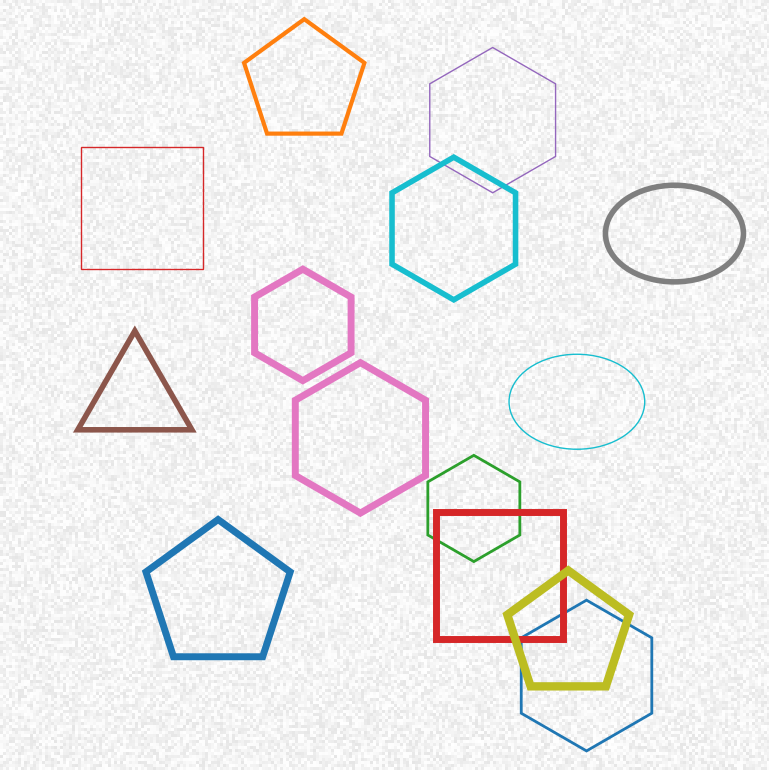[{"shape": "hexagon", "thickness": 1, "radius": 0.49, "center": [0.762, 0.123]}, {"shape": "pentagon", "thickness": 2.5, "radius": 0.49, "center": [0.283, 0.227]}, {"shape": "pentagon", "thickness": 1.5, "radius": 0.41, "center": [0.395, 0.893]}, {"shape": "hexagon", "thickness": 1, "radius": 0.34, "center": [0.615, 0.34]}, {"shape": "square", "thickness": 2.5, "radius": 0.41, "center": [0.649, 0.252]}, {"shape": "square", "thickness": 0.5, "radius": 0.4, "center": [0.184, 0.73]}, {"shape": "hexagon", "thickness": 0.5, "radius": 0.47, "center": [0.64, 0.844]}, {"shape": "triangle", "thickness": 2, "radius": 0.43, "center": [0.175, 0.485]}, {"shape": "hexagon", "thickness": 2.5, "radius": 0.36, "center": [0.393, 0.578]}, {"shape": "hexagon", "thickness": 2.5, "radius": 0.49, "center": [0.468, 0.431]}, {"shape": "oval", "thickness": 2, "radius": 0.45, "center": [0.876, 0.697]}, {"shape": "pentagon", "thickness": 3, "radius": 0.42, "center": [0.738, 0.176]}, {"shape": "oval", "thickness": 0.5, "radius": 0.44, "center": [0.749, 0.478]}, {"shape": "hexagon", "thickness": 2, "radius": 0.46, "center": [0.589, 0.703]}]